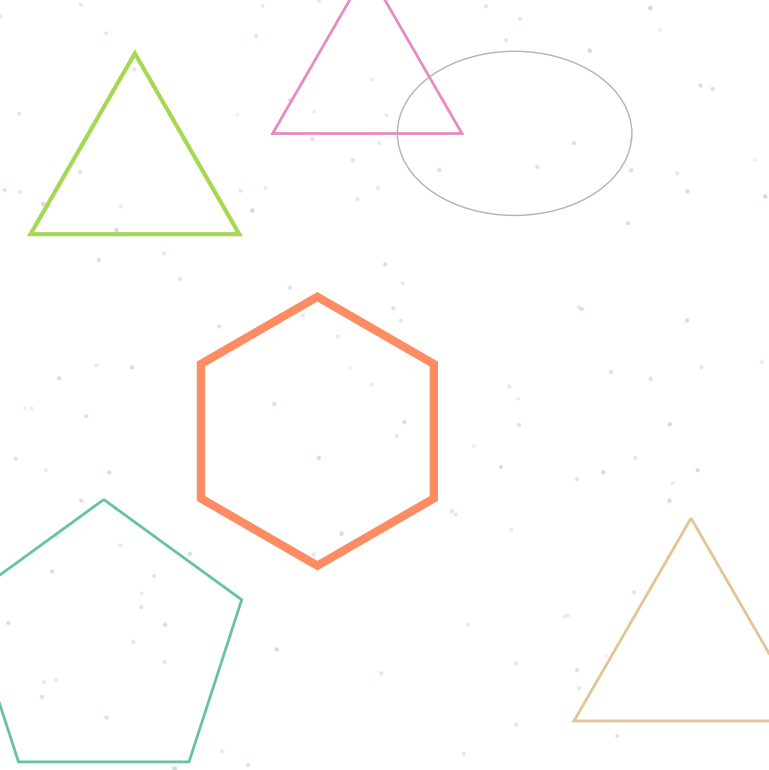[{"shape": "pentagon", "thickness": 1, "radius": 0.94, "center": [0.135, 0.163]}, {"shape": "hexagon", "thickness": 3, "radius": 0.87, "center": [0.412, 0.44]}, {"shape": "triangle", "thickness": 1, "radius": 0.71, "center": [0.477, 0.898]}, {"shape": "triangle", "thickness": 1.5, "radius": 0.78, "center": [0.175, 0.774]}, {"shape": "triangle", "thickness": 1, "radius": 0.88, "center": [0.897, 0.152]}, {"shape": "oval", "thickness": 0.5, "radius": 0.76, "center": [0.668, 0.827]}]